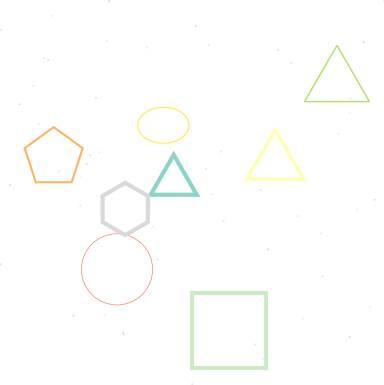[{"shape": "triangle", "thickness": 3, "radius": 0.35, "center": [0.451, 0.529]}, {"shape": "triangle", "thickness": 2.5, "radius": 0.43, "center": [0.714, 0.578]}, {"shape": "circle", "thickness": 0.5, "radius": 0.46, "center": [0.304, 0.3]}, {"shape": "pentagon", "thickness": 1.5, "radius": 0.4, "center": [0.139, 0.591]}, {"shape": "triangle", "thickness": 1, "radius": 0.49, "center": [0.875, 0.785]}, {"shape": "hexagon", "thickness": 3, "radius": 0.34, "center": [0.325, 0.457]}, {"shape": "square", "thickness": 3, "radius": 0.48, "center": [0.595, 0.142]}, {"shape": "oval", "thickness": 1, "radius": 0.33, "center": [0.424, 0.675]}]